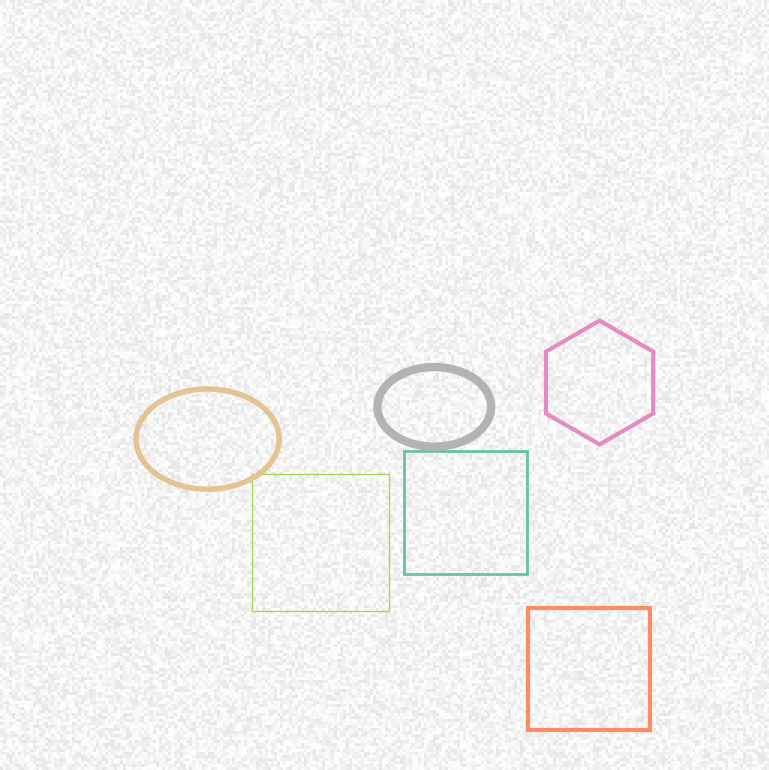[{"shape": "square", "thickness": 1, "radius": 0.4, "center": [0.604, 0.334]}, {"shape": "square", "thickness": 1.5, "radius": 0.4, "center": [0.765, 0.131]}, {"shape": "hexagon", "thickness": 1.5, "radius": 0.4, "center": [0.779, 0.503]}, {"shape": "square", "thickness": 0.5, "radius": 0.45, "center": [0.416, 0.296]}, {"shape": "oval", "thickness": 2, "radius": 0.46, "center": [0.27, 0.43]}, {"shape": "oval", "thickness": 3, "radius": 0.37, "center": [0.564, 0.472]}]